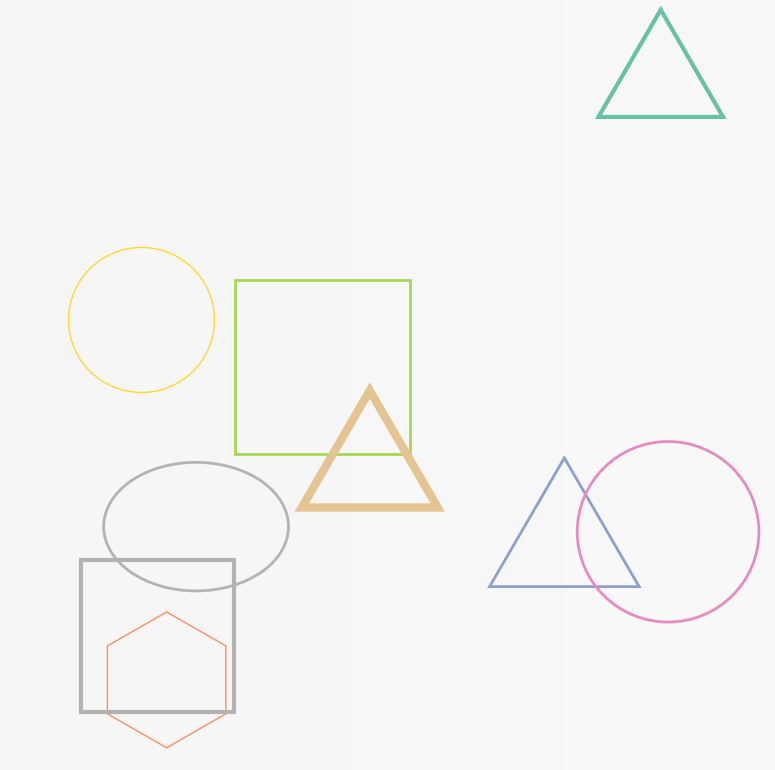[{"shape": "triangle", "thickness": 1.5, "radius": 0.46, "center": [0.853, 0.895]}, {"shape": "hexagon", "thickness": 0.5, "radius": 0.44, "center": [0.215, 0.117]}, {"shape": "triangle", "thickness": 1, "radius": 0.56, "center": [0.728, 0.294]}, {"shape": "circle", "thickness": 1, "radius": 0.59, "center": [0.862, 0.309]}, {"shape": "square", "thickness": 1, "radius": 0.57, "center": [0.416, 0.523]}, {"shape": "circle", "thickness": 0.5, "radius": 0.47, "center": [0.183, 0.584]}, {"shape": "triangle", "thickness": 3, "radius": 0.51, "center": [0.477, 0.392]}, {"shape": "oval", "thickness": 1, "radius": 0.6, "center": [0.253, 0.316]}, {"shape": "square", "thickness": 1.5, "radius": 0.49, "center": [0.203, 0.174]}]